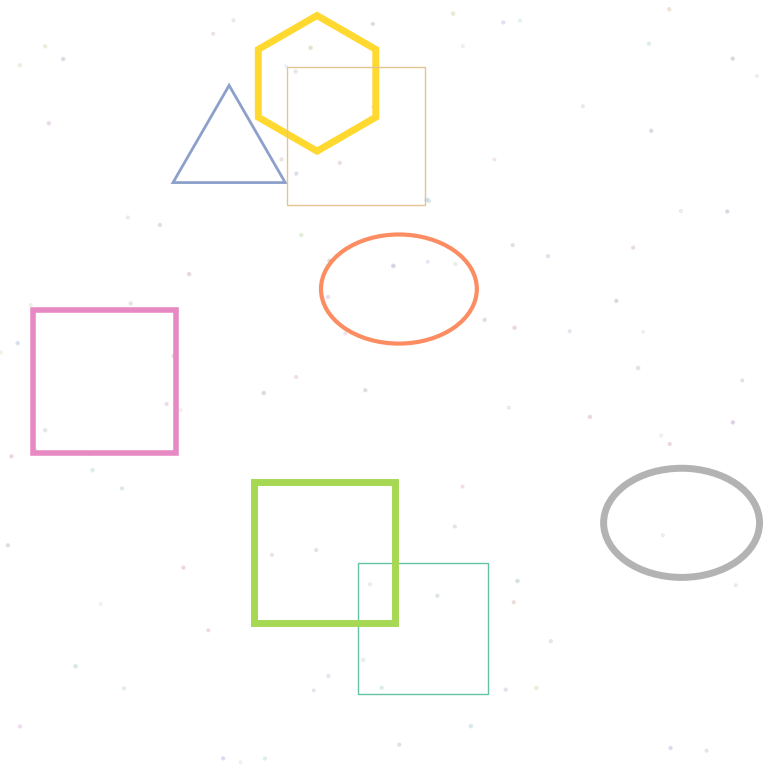[{"shape": "square", "thickness": 0.5, "radius": 0.42, "center": [0.55, 0.184]}, {"shape": "oval", "thickness": 1.5, "radius": 0.51, "center": [0.518, 0.625]}, {"shape": "triangle", "thickness": 1, "radius": 0.42, "center": [0.298, 0.805]}, {"shape": "square", "thickness": 2, "radius": 0.46, "center": [0.136, 0.504]}, {"shape": "square", "thickness": 2.5, "radius": 0.46, "center": [0.421, 0.282]}, {"shape": "hexagon", "thickness": 2.5, "radius": 0.44, "center": [0.412, 0.892]}, {"shape": "square", "thickness": 0.5, "radius": 0.45, "center": [0.462, 0.824]}, {"shape": "oval", "thickness": 2.5, "radius": 0.51, "center": [0.885, 0.321]}]